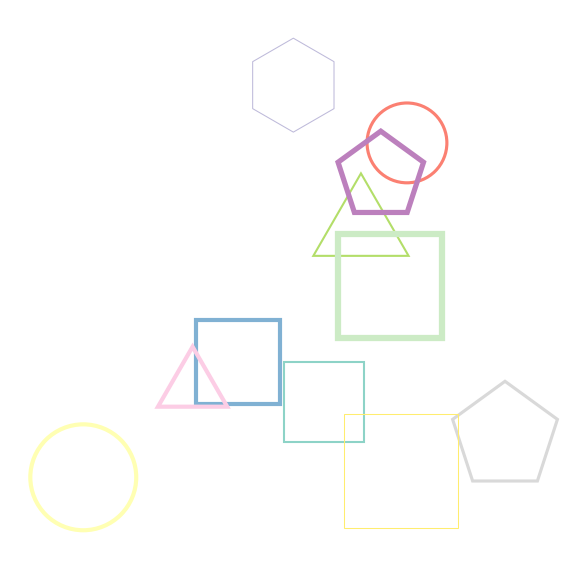[{"shape": "square", "thickness": 1, "radius": 0.35, "center": [0.561, 0.303]}, {"shape": "circle", "thickness": 2, "radius": 0.46, "center": [0.144, 0.173]}, {"shape": "hexagon", "thickness": 0.5, "radius": 0.41, "center": [0.508, 0.852]}, {"shape": "circle", "thickness": 1.5, "radius": 0.35, "center": [0.705, 0.752]}, {"shape": "square", "thickness": 2, "radius": 0.36, "center": [0.412, 0.372]}, {"shape": "triangle", "thickness": 1, "radius": 0.48, "center": [0.625, 0.604]}, {"shape": "triangle", "thickness": 2, "radius": 0.35, "center": [0.333, 0.33]}, {"shape": "pentagon", "thickness": 1.5, "radius": 0.48, "center": [0.874, 0.243]}, {"shape": "pentagon", "thickness": 2.5, "radius": 0.39, "center": [0.659, 0.694]}, {"shape": "square", "thickness": 3, "radius": 0.45, "center": [0.675, 0.504]}, {"shape": "square", "thickness": 0.5, "radius": 0.5, "center": [0.695, 0.183]}]